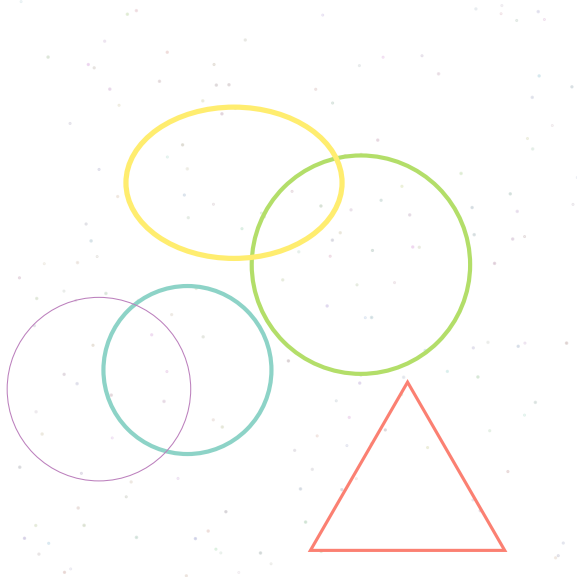[{"shape": "circle", "thickness": 2, "radius": 0.73, "center": [0.325, 0.358]}, {"shape": "triangle", "thickness": 1.5, "radius": 0.97, "center": [0.706, 0.143]}, {"shape": "circle", "thickness": 2, "radius": 0.95, "center": [0.625, 0.541]}, {"shape": "circle", "thickness": 0.5, "radius": 0.79, "center": [0.171, 0.325]}, {"shape": "oval", "thickness": 2.5, "radius": 0.94, "center": [0.405, 0.683]}]